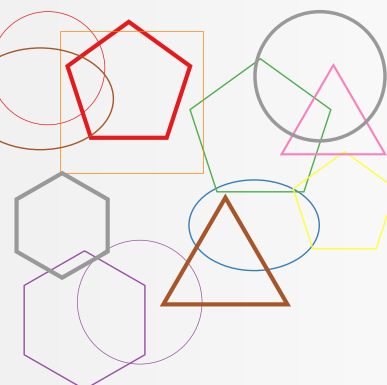[{"shape": "pentagon", "thickness": 3, "radius": 0.83, "center": [0.332, 0.777]}, {"shape": "circle", "thickness": 0.5, "radius": 0.73, "center": [0.124, 0.823]}, {"shape": "oval", "thickness": 1, "radius": 0.84, "center": [0.656, 0.415]}, {"shape": "pentagon", "thickness": 1, "radius": 0.95, "center": [0.672, 0.656]}, {"shape": "circle", "thickness": 0.5, "radius": 0.8, "center": [0.361, 0.215]}, {"shape": "hexagon", "thickness": 1, "radius": 0.9, "center": [0.218, 0.169]}, {"shape": "square", "thickness": 0.5, "radius": 0.92, "center": [0.34, 0.735]}, {"shape": "pentagon", "thickness": 1, "radius": 0.7, "center": [0.889, 0.467]}, {"shape": "triangle", "thickness": 3, "radius": 0.92, "center": [0.582, 0.302]}, {"shape": "oval", "thickness": 1, "radius": 0.94, "center": [0.104, 0.743]}, {"shape": "triangle", "thickness": 1.5, "radius": 0.77, "center": [0.86, 0.676]}, {"shape": "hexagon", "thickness": 3, "radius": 0.68, "center": [0.16, 0.414]}, {"shape": "circle", "thickness": 2.5, "radius": 0.84, "center": [0.826, 0.802]}]